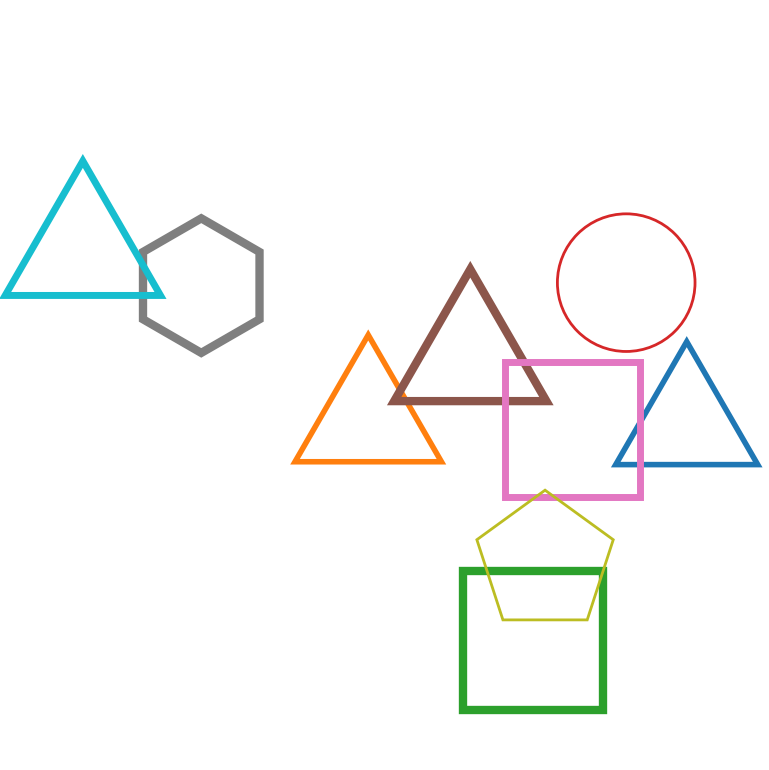[{"shape": "triangle", "thickness": 2, "radius": 0.53, "center": [0.892, 0.45]}, {"shape": "triangle", "thickness": 2, "radius": 0.55, "center": [0.478, 0.455]}, {"shape": "square", "thickness": 3, "radius": 0.45, "center": [0.692, 0.168]}, {"shape": "circle", "thickness": 1, "radius": 0.45, "center": [0.813, 0.633]}, {"shape": "triangle", "thickness": 3, "radius": 0.57, "center": [0.611, 0.536]}, {"shape": "square", "thickness": 2.5, "radius": 0.44, "center": [0.743, 0.443]}, {"shape": "hexagon", "thickness": 3, "radius": 0.44, "center": [0.261, 0.629]}, {"shape": "pentagon", "thickness": 1, "radius": 0.47, "center": [0.708, 0.27]}, {"shape": "triangle", "thickness": 2.5, "radius": 0.58, "center": [0.108, 0.675]}]